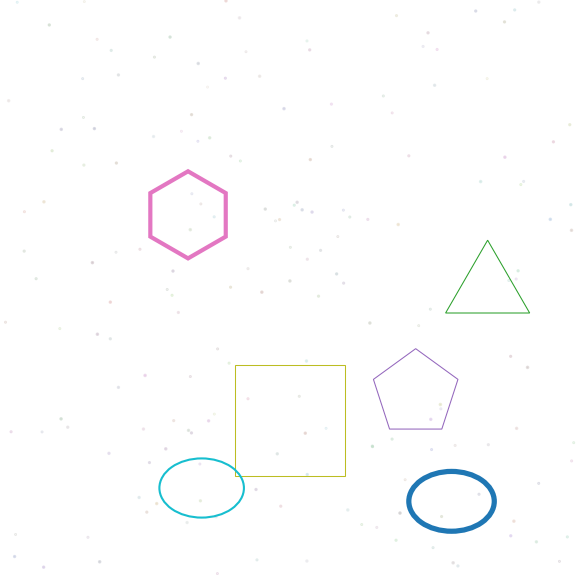[{"shape": "oval", "thickness": 2.5, "radius": 0.37, "center": [0.782, 0.131]}, {"shape": "triangle", "thickness": 0.5, "radius": 0.42, "center": [0.844, 0.499]}, {"shape": "pentagon", "thickness": 0.5, "radius": 0.38, "center": [0.72, 0.318]}, {"shape": "hexagon", "thickness": 2, "radius": 0.38, "center": [0.326, 0.627]}, {"shape": "square", "thickness": 0.5, "radius": 0.48, "center": [0.502, 0.271]}, {"shape": "oval", "thickness": 1, "radius": 0.37, "center": [0.349, 0.154]}]